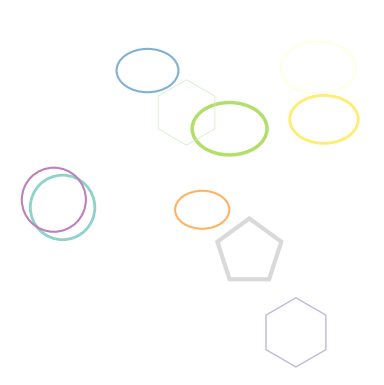[{"shape": "circle", "thickness": 2, "radius": 0.42, "center": [0.163, 0.461]}, {"shape": "oval", "thickness": 0.5, "radius": 0.49, "center": [0.826, 0.824]}, {"shape": "hexagon", "thickness": 1, "radius": 0.45, "center": [0.769, 0.137]}, {"shape": "oval", "thickness": 1.5, "radius": 0.4, "center": [0.383, 0.817]}, {"shape": "oval", "thickness": 1.5, "radius": 0.35, "center": [0.525, 0.455]}, {"shape": "oval", "thickness": 2.5, "radius": 0.49, "center": [0.596, 0.666]}, {"shape": "pentagon", "thickness": 3, "radius": 0.44, "center": [0.648, 0.345]}, {"shape": "circle", "thickness": 1.5, "radius": 0.42, "center": [0.14, 0.481]}, {"shape": "hexagon", "thickness": 0.5, "radius": 0.43, "center": [0.485, 0.708]}, {"shape": "oval", "thickness": 2, "radius": 0.44, "center": [0.842, 0.69]}]